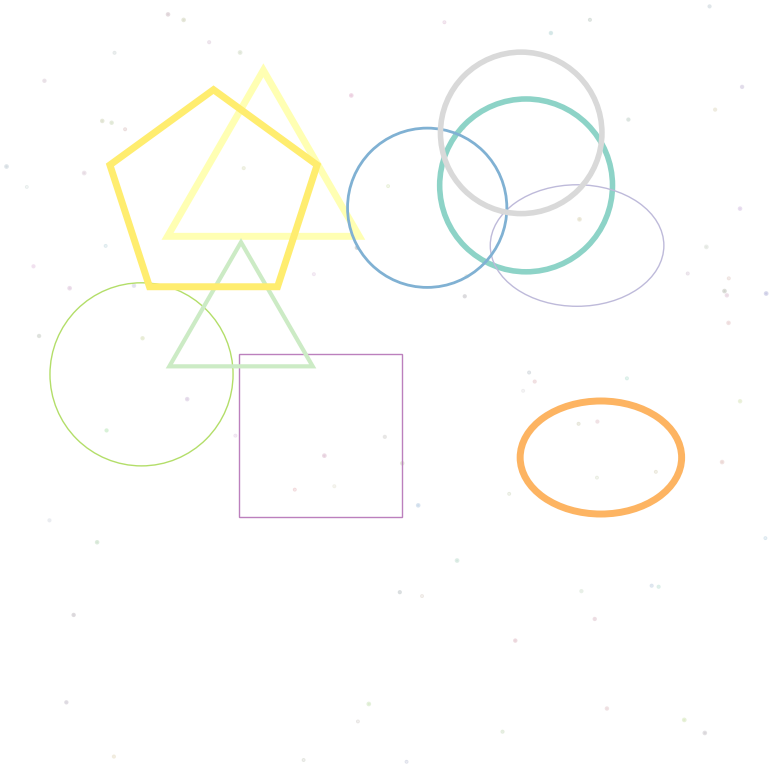[{"shape": "circle", "thickness": 2, "radius": 0.56, "center": [0.683, 0.759]}, {"shape": "triangle", "thickness": 2.5, "radius": 0.72, "center": [0.342, 0.765]}, {"shape": "oval", "thickness": 0.5, "radius": 0.56, "center": [0.749, 0.681]}, {"shape": "circle", "thickness": 1, "radius": 0.52, "center": [0.555, 0.73]}, {"shape": "oval", "thickness": 2.5, "radius": 0.52, "center": [0.78, 0.406]}, {"shape": "circle", "thickness": 0.5, "radius": 0.59, "center": [0.184, 0.514]}, {"shape": "circle", "thickness": 2, "radius": 0.52, "center": [0.677, 0.827]}, {"shape": "square", "thickness": 0.5, "radius": 0.53, "center": [0.416, 0.435]}, {"shape": "triangle", "thickness": 1.5, "radius": 0.54, "center": [0.313, 0.578]}, {"shape": "pentagon", "thickness": 2.5, "radius": 0.71, "center": [0.277, 0.742]}]